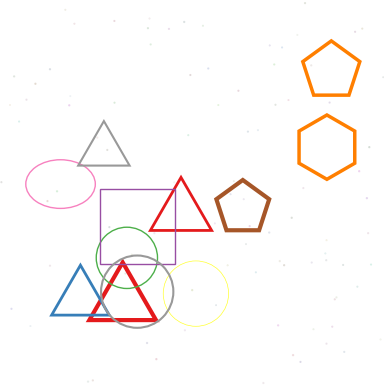[{"shape": "triangle", "thickness": 2, "radius": 0.46, "center": [0.47, 0.447]}, {"shape": "triangle", "thickness": 3, "radius": 0.5, "center": [0.319, 0.219]}, {"shape": "triangle", "thickness": 2, "radius": 0.43, "center": [0.209, 0.225]}, {"shape": "circle", "thickness": 1, "radius": 0.4, "center": [0.33, 0.33]}, {"shape": "square", "thickness": 1, "radius": 0.49, "center": [0.357, 0.412]}, {"shape": "hexagon", "thickness": 2.5, "radius": 0.42, "center": [0.849, 0.618]}, {"shape": "pentagon", "thickness": 2.5, "radius": 0.39, "center": [0.861, 0.816]}, {"shape": "circle", "thickness": 0.5, "radius": 0.42, "center": [0.509, 0.237]}, {"shape": "pentagon", "thickness": 3, "radius": 0.36, "center": [0.631, 0.46]}, {"shape": "oval", "thickness": 1, "radius": 0.45, "center": [0.157, 0.522]}, {"shape": "triangle", "thickness": 1.5, "radius": 0.39, "center": [0.27, 0.608]}, {"shape": "circle", "thickness": 1.5, "radius": 0.47, "center": [0.356, 0.242]}]